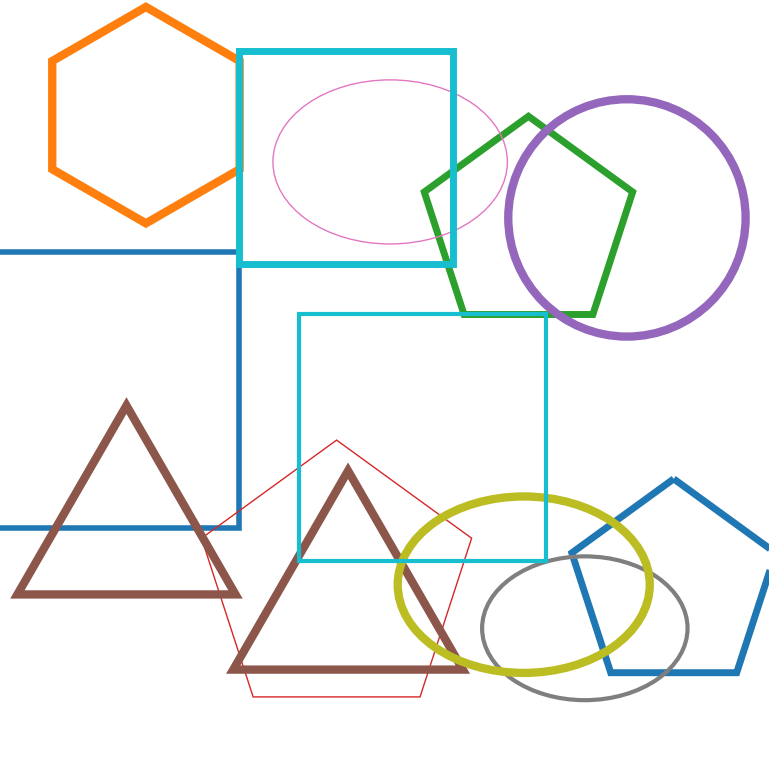[{"shape": "square", "thickness": 2, "radius": 0.9, "center": [0.131, 0.494]}, {"shape": "pentagon", "thickness": 2.5, "radius": 0.7, "center": [0.875, 0.239]}, {"shape": "hexagon", "thickness": 3, "radius": 0.7, "center": [0.19, 0.85]}, {"shape": "pentagon", "thickness": 2.5, "radius": 0.71, "center": [0.686, 0.707]}, {"shape": "pentagon", "thickness": 0.5, "radius": 0.92, "center": [0.437, 0.244]}, {"shape": "circle", "thickness": 3, "radius": 0.77, "center": [0.814, 0.717]}, {"shape": "triangle", "thickness": 3, "radius": 0.86, "center": [0.452, 0.216]}, {"shape": "triangle", "thickness": 3, "radius": 0.82, "center": [0.164, 0.31]}, {"shape": "oval", "thickness": 0.5, "radius": 0.76, "center": [0.507, 0.79]}, {"shape": "oval", "thickness": 1.5, "radius": 0.67, "center": [0.76, 0.184]}, {"shape": "oval", "thickness": 3, "radius": 0.82, "center": [0.68, 0.241]}, {"shape": "square", "thickness": 1.5, "radius": 0.8, "center": [0.549, 0.432]}, {"shape": "square", "thickness": 2.5, "radius": 0.69, "center": [0.449, 0.795]}]